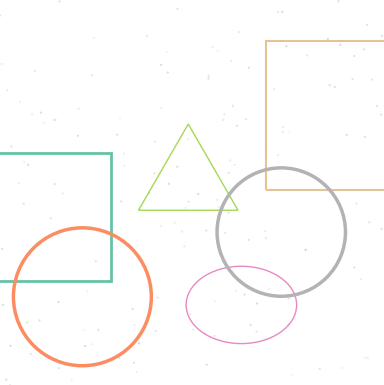[{"shape": "square", "thickness": 2, "radius": 0.84, "center": [0.121, 0.436]}, {"shape": "circle", "thickness": 2.5, "radius": 0.9, "center": [0.214, 0.229]}, {"shape": "oval", "thickness": 1, "radius": 0.72, "center": [0.627, 0.208]}, {"shape": "triangle", "thickness": 1, "radius": 0.75, "center": [0.489, 0.528]}, {"shape": "square", "thickness": 1.5, "radius": 0.97, "center": [0.884, 0.701]}, {"shape": "circle", "thickness": 2.5, "radius": 0.83, "center": [0.731, 0.397]}]